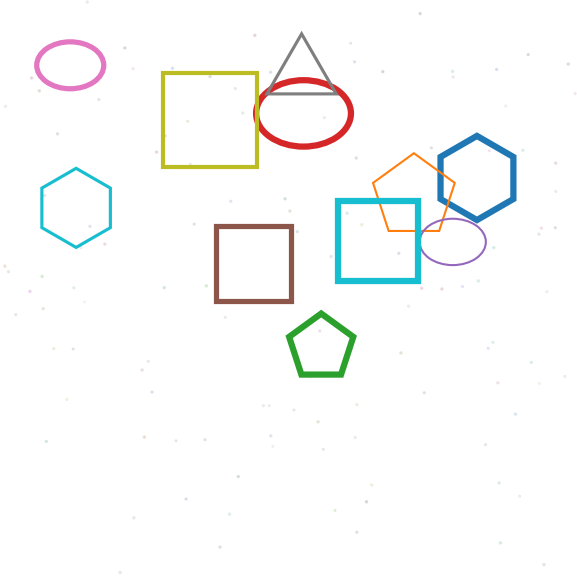[{"shape": "hexagon", "thickness": 3, "radius": 0.36, "center": [0.826, 0.691]}, {"shape": "pentagon", "thickness": 1, "radius": 0.37, "center": [0.717, 0.659]}, {"shape": "pentagon", "thickness": 3, "radius": 0.29, "center": [0.556, 0.398]}, {"shape": "oval", "thickness": 3, "radius": 0.41, "center": [0.526, 0.803]}, {"shape": "oval", "thickness": 1, "radius": 0.29, "center": [0.784, 0.58]}, {"shape": "square", "thickness": 2.5, "radius": 0.33, "center": [0.439, 0.543]}, {"shape": "oval", "thickness": 2.5, "radius": 0.29, "center": [0.122, 0.886]}, {"shape": "triangle", "thickness": 1.5, "radius": 0.35, "center": [0.522, 0.871]}, {"shape": "square", "thickness": 2, "radius": 0.41, "center": [0.364, 0.791]}, {"shape": "hexagon", "thickness": 1.5, "radius": 0.34, "center": [0.132, 0.639]}, {"shape": "square", "thickness": 3, "radius": 0.35, "center": [0.654, 0.582]}]